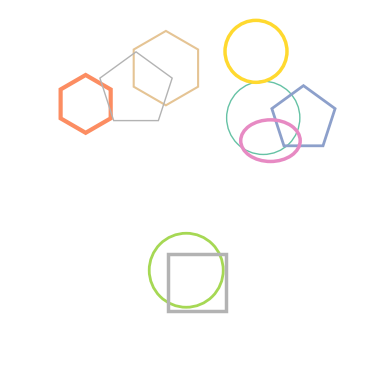[{"shape": "circle", "thickness": 1, "radius": 0.48, "center": [0.684, 0.694]}, {"shape": "hexagon", "thickness": 3, "radius": 0.38, "center": [0.222, 0.73]}, {"shape": "pentagon", "thickness": 2, "radius": 0.43, "center": [0.788, 0.691]}, {"shape": "oval", "thickness": 2.5, "radius": 0.39, "center": [0.702, 0.635]}, {"shape": "circle", "thickness": 2, "radius": 0.48, "center": [0.484, 0.298]}, {"shape": "circle", "thickness": 2.5, "radius": 0.4, "center": [0.665, 0.867]}, {"shape": "hexagon", "thickness": 1.5, "radius": 0.48, "center": [0.431, 0.823]}, {"shape": "square", "thickness": 2.5, "radius": 0.37, "center": [0.512, 0.267]}, {"shape": "pentagon", "thickness": 1, "radius": 0.49, "center": [0.353, 0.767]}]